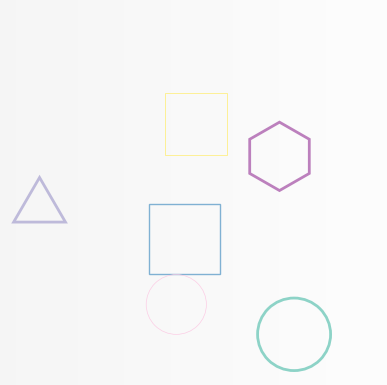[{"shape": "circle", "thickness": 2, "radius": 0.47, "center": [0.759, 0.132]}, {"shape": "triangle", "thickness": 2, "radius": 0.39, "center": [0.102, 0.462]}, {"shape": "square", "thickness": 1, "radius": 0.46, "center": [0.475, 0.379]}, {"shape": "circle", "thickness": 0.5, "radius": 0.39, "center": [0.455, 0.209]}, {"shape": "hexagon", "thickness": 2, "radius": 0.44, "center": [0.721, 0.594]}, {"shape": "square", "thickness": 0.5, "radius": 0.4, "center": [0.505, 0.679]}]